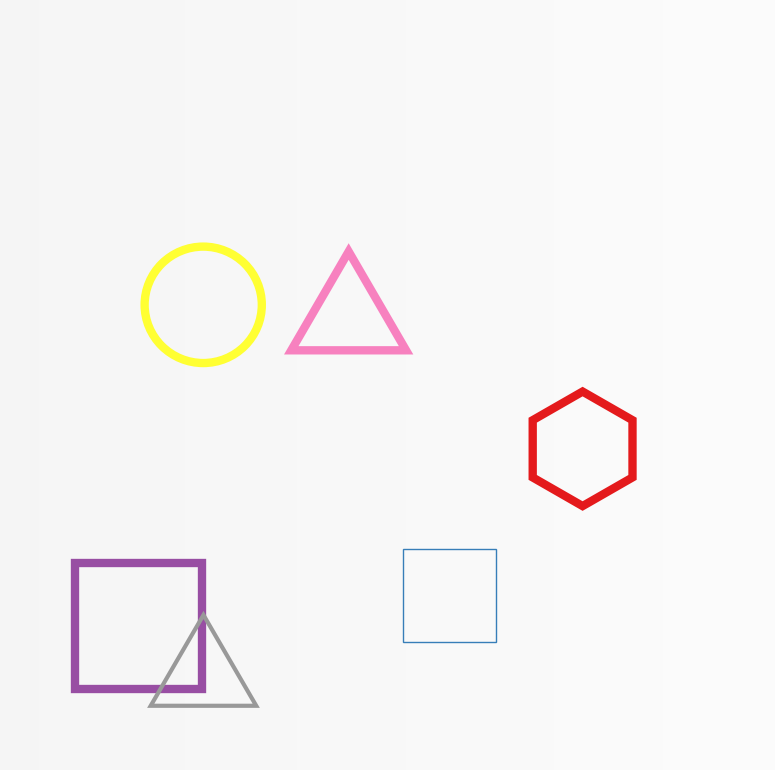[{"shape": "hexagon", "thickness": 3, "radius": 0.37, "center": [0.752, 0.417]}, {"shape": "square", "thickness": 0.5, "radius": 0.3, "center": [0.58, 0.227]}, {"shape": "square", "thickness": 3, "radius": 0.41, "center": [0.179, 0.187]}, {"shape": "circle", "thickness": 3, "radius": 0.38, "center": [0.262, 0.604]}, {"shape": "triangle", "thickness": 3, "radius": 0.43, "center": [0.45, 0.588]}, {"shape": "triangle", "thickness": 1.5, "radius": 0.39, "center": [0.263, 0.123]}]